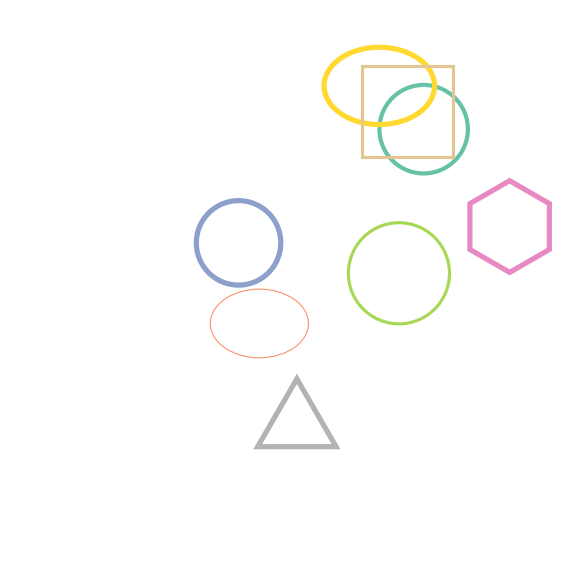[{"shape": "circle", "thickness": 2, "radius": 0.38, "center": [0.734, 0.775]}, {"shape": "oval", "thickness": 0.5, "radius": 0.42, "center": [0.449, 0.439]}, {"shape": "circle", "thickness": 2.5, "radius": 0.37, "center": [0.413, 0.579]}, {"shape": "hexagon", "thickness": 2.5, "radius": 0.4, "center": [0.883, 0.607]}, {"shape": "circle", "thickness": 1.5, "radius": 0.44, "center": [0.691, 0.526]}, {"shape": "oval", "thickness": 2.5, "radius": 0.48, "center": [0.657, 0.85]}, {"shape": "square", "thickness": 1.5, "radius": 0.39, "center": [0.705, 0.806]}, {"shape": "triangle", "thickness": 2.5, "radius": 0.39, "center": [0.514, 0.265]}]